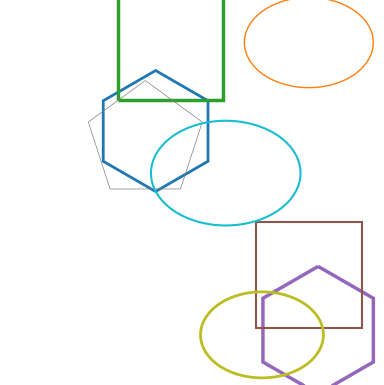[{"shape": "hexagon", "thickness": 2, "radius": 0.79, "center": [0.404, 0.66]}, {"shape": "oval", "thickness": 1, "radius": 0.84, "center": [0.802, 0.889]}, {"shape": "square", "thickness": 2.5, "radius": 0.68, "center": [0.443, 0.875]}, {"shape": "hexagon", "thickness": 2.5, "radius": 0.83, "center": [0.826, 0.142]}, {"shape": "square", "thickness": 1.5, "radius": 0.69, "center": [0.802, 0.286]}, {"shape": "pentagon", "thickness": 0.5, "radius": 0.78, "center": [0.377, 0.635]}, {"shape": "oval", "thickness": 2, "radius": 0.8, "center": [0.68, 0.13]}, {"shape": "oval", "thickness": 1.5, "radius": 0.97, "center": [0.586, 0.55]}]